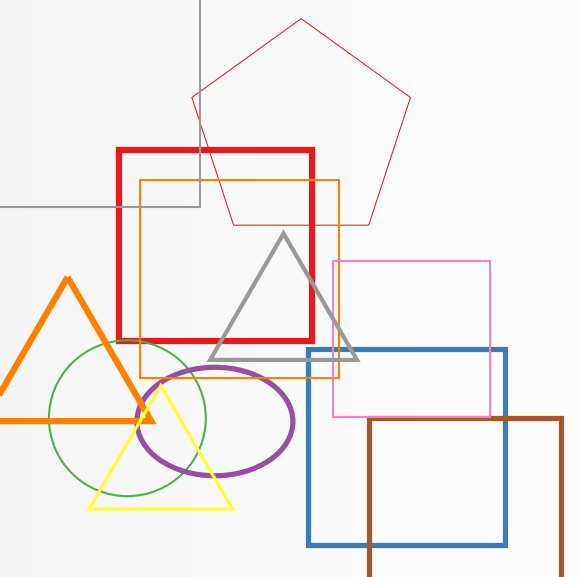[{"shape": "square", "thickness": 3, "radius": 0.83, "center": [0.371, 0.574]}, {"shape": "pentagon", "thickness": 0.5, "radius": 0.99, "center": [0.518, 0.769]}, {"shape": "square", "thickness": 2.5, "radius": 0.85, "center": [0.699, 0.225]}, {"shape": "circle", "thickness": 1, "radius": 0.67, "center": [0.219, 0.275]}, {"shape": "oval", "thickness": 2.5, "radius": 0.67, "center": [0.37, 0.269]}, {"shape": "triangle", "thickness": 3, "radius": 0.83, "center": [0.116, 0.353]}, {"shape": "square", "thickness": 1, "radius": 0.86, "center": [0.412, 0.516]}, {"shape": "triangle", "thickness": 1.5, "radius": 0.71, "center": [0.277, 0.189]}, {"shape": "square", "thickness": 2.5, "radius": 0.83, "center": [0.8, 0.11]}, {"shape": "square", "thickness": 1, "radius": 0.68, "center": [0.708, 0.412]}, {"shape": "square", "thickness": 1, "radius": 0.94, "center": [0.157, 0.828]}, {"shape": "triangle", "thickness": 2, "radius": 0.73, "center": [0.488, 0.449]}]